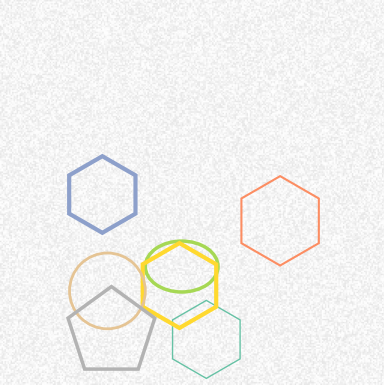[{"shape": "hexagon", "thickness": 1, "radius": 0.51, "center": [0.536, 0.118]}, {"shape": "hexagon", "thickness": 1.5, "radius": 0.58, "center": [0.728, 0.426]}, {"shape": "hexagon", "thickness": 3, "radius": 0.5, "center": [0.266, 0.495]}, {"shape": "oval", "thickness": 2.5, "radius": 0.47, "center": [0.472, 0.308]}, {"shape": "hexagon", "thickness": 3, "radius": 0.55, "center": [0.466, 0.258]}, {"shape": "circle", "thickness": 2, "radius": 0.49, "center": [0.279, 0.244]}, {"shape": "pentagon", "thickness": 2.5, "radius": 0.59, "center": [0.289, 0.137]}]